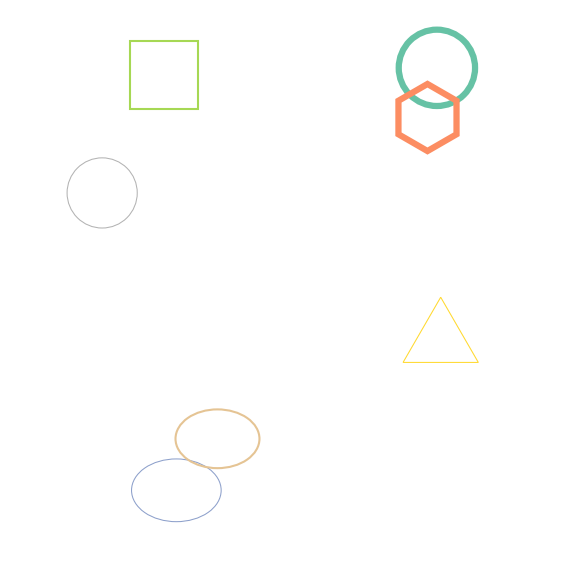[{"shape": "circle", "thickness": 3, "radius": 0.33, "center": [0.757, 0.882]}, {"shape": "hexagon", "thickness": 3, "radius": 0.29, "center": [0.74, 0.796]}, {"shape": "oval", "thickness": 0.5, "radius": 0.39, "center": [0.305, 0.15]}, {"shape": "square", "thickness": 1, "radius": 0.3, "center": [0.284, 0.87]}, {"shape": "triangle", "thickness": 0.5, "radius": 0.38, "center": [0.763, 0.409]}, {"shape": "oval", "thickness": 1, "radius": 0.36, "center": [0.377, 0.239]}, {"shape": "circle", "thickness": 0.5, "radius": 0.3, "center": [0.177, 0.665]}]